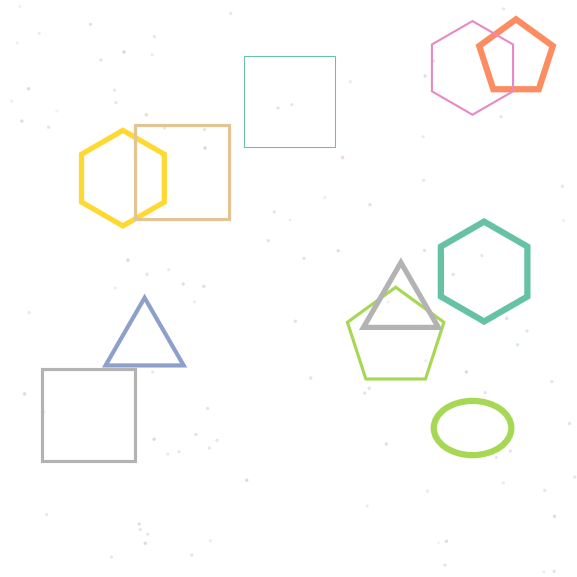[{"shape": "square", "thickness": 0.5, "radius": 0.39, "center": [0.502, 0.823]}, {"shape": "hexagon", "thickness": 3, "radius": 0.43, "center": [0.838, 0.529]}, {"shape": "pentagon", "thickness": 3, "radius": 0.33, "center": [0.894, 0.899]}, {"shape": "triangle", "thickness": 2, "radius": 0.39, "center": [0.25, 0.405]}, {"shape": "hexagon", "thickness": 1, "radius": 0.41, "center": [0.818, 0.882]}, {"shape": "pentagon", "thickness": 1.5, "radius": 0.44, "center": [0.685, 0.414]}, {"shape": "oval", "thickness": 3, "radius": 0.34, "center": [0.818, 0.258]}, {"shape": "hexagon", "thickness": 2.5, "radius": 0.41, "center": [0.213, 0.691]}, {"shape": "square", "thickness": 1.5, "radius": 0.41, "center": [0.316, 0.701]}, {"shape": "triangle", "thickness": 2.5, "radius": 0.37, "center": [0.694, 0.47]}, {"shape": "square", "thickness": 1.5, "radius": 0.4, "center": [0.153, 0.281]}]